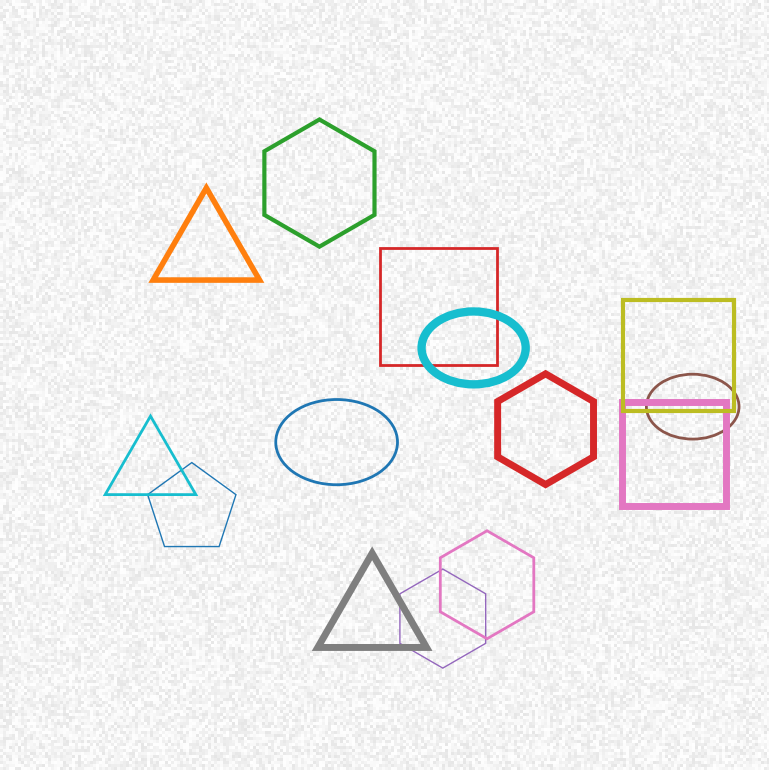[{"shape": "oval", "thickness": 1, "radius": 0.4, "center": [0.437, 0.426]}, {"shape": "pentagon", "thickness": 0.5, "radius": 0.3, "center": [0.249, 0.339]}, {"shape": "triangle", "thickness": 2, "radius": 0.4, "center": [0.268, 0.676]}, {"shape": "hexagon", "thickness": 1.5, "radius": 0.41, "center": [0.415, 0.762]}, {"shape": "hexagon", "thickness": 2.5, "radius": 0.36, "center": [0.709, 0.443]}, {"shape": "square", "thickness": 1, "radius": 0.38, "center": [0.57, 0.602]}, {"shape": "hexagon", "thickness": 0.5, "radius": 0.32, "center": [0.575, 0.197]}, {"shape": "oval", "thickness": 1, "radius": 0.3, "center": [0.9, 0.472]}, {"shape": "hexagon", "thickness": 1, "radius": 0.35, "center": [0.633, 0.241]}, {"shape": "square", "thickness": 2.5, "radius": 0.34, "center": [0.875, 0.41]}, {"shape": "triangle", "thickness": 2.5, "radius": 0.41, "center": [0.483, 0.2]}, {"shape": "square", "thickness": 1.5, "radius": 0.36, "center": [0.881, 0.538]}, {"shape": "oval", "thickness": 3, "radius": 0.34, "center": [0.615, 0.548]}, {"shape": "triangle", "thickness": 1, "radius": 0.34, "center": [0.195, 0.392]}]